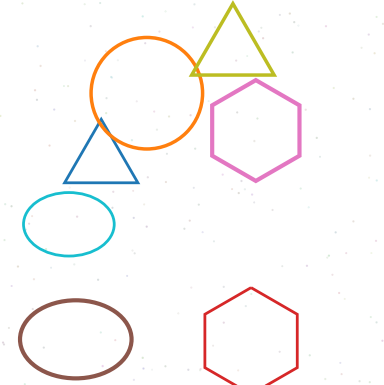[{"shape": "triangle", "thickness": 2, "radius": 0.55, "center": [0.263, 0.58]}, {"shape": "circle", "thickness": 2.5, "radius": 0.72, "center": [0.381, 0.758]}, {"shape": "hexagon", "thickness": 2, "radius": 0.69, "center": [0.652, 0.114]}, {"shape": "oval", "thickness": 3, "radius": 0.72, "center": [0.197, 0.119]}, {"shape": "hexagon", "thickness": 3, "radius": 0.65, "center": [0.664, 0.661]}, {"shape": "triangle", "thickness": 2.5, "radius": 0.62, "center": [0.605, 0.867]}, {"shape": "oval", "thickness": 2, "radius": 0.59, "center": [0.179, 0.417]}]